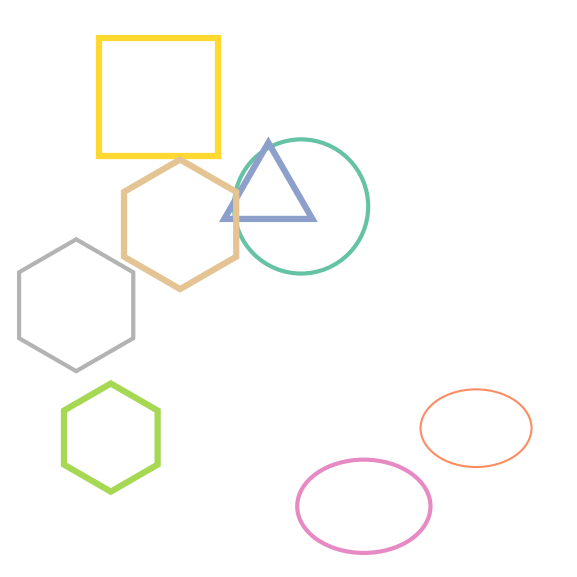[{"shape": "circle", "thickness": 2, "radius": 0.58, "center": [0.521, 0.642]}, {"shape": "oval", "thickness": 1, "radius": 0.48, "center": [0.824, 0.258]}, {"shape": "triangle", "thickness": 3, "radius": 0.44, "center": [0.465, 0.664]}, {"shape": "oval", "thickness": 2, "radius": 0.58, "center": [0.63, 0.122]}, {"shape": "hexagon", "thickness": 3, "radius": 0.47, "center": [0.192, 0.241]}, {"shape": "square", "thickness": 3, "radius": 0.51, "center": [0.275, 0.831]}, {"shape": "hexagon", "thickness": 3, "radius": 0.56, "center": [0.312, 0.611]}, {"shape": "hexagon", "thickness": 2, "radius": 0.57, "center": [0.132, 0.471]}]